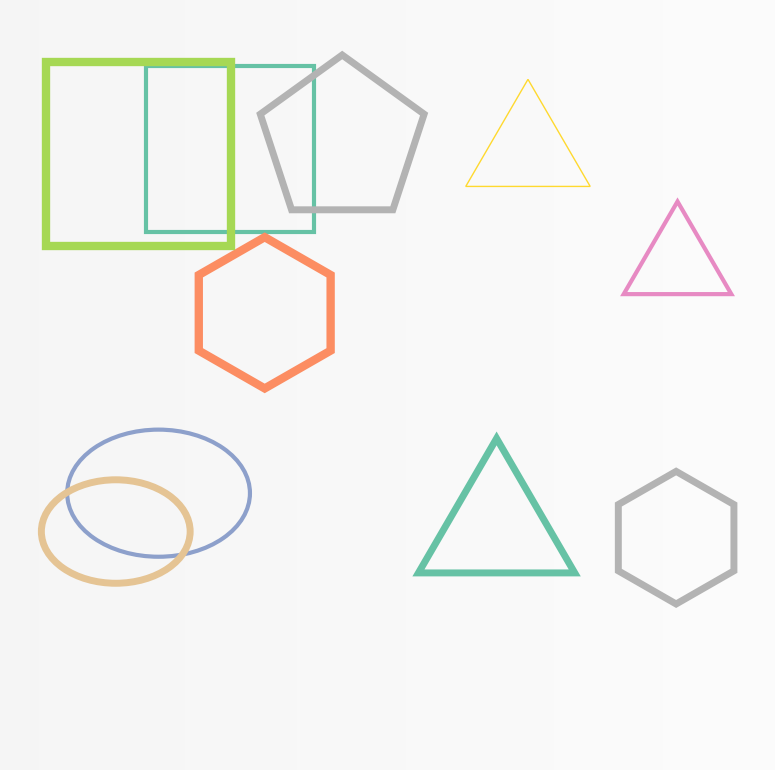[{"shape": "triangle", "thickness": 2.5, "radius": 0.58, "center": [0.641, 0.314]}, {"shape": "square", "thickness": 1.5, "radius": 0.54, "center": [0.297, 0.806]}, {"shape": "hexagon", "thickness": 3, "radius": 0.49, "center": [0.342, 0.594]}, {"shape": "oval", "thickness": 1.5, "radius": 0.59, "center": [0.205, 0.36]}, {"shape": "triangle", "thickness": 1.5, "radius": 0.4, "center": [0.874, 0.658]}, {"shape": "square", "thickness": 3, "radius": 0.6, "center": [0.179, 0.8]}, {"shape": "triangle", "thickness": 0.5, "radius": 0.46, "center": [0.681, 0.804]}, {"shape": "oval", "thickness": 2.5, "radius": 0.48, "center": [0.149, 0.31]}, {"shape": "hexagon", "thickness": 2.5, "radius": 0.43, "center": [0.872, 0.302]}, {"shape": "pentagon", "thickness": 2.5, "radius": 0.56, "center": [0.442, 0.817]}]